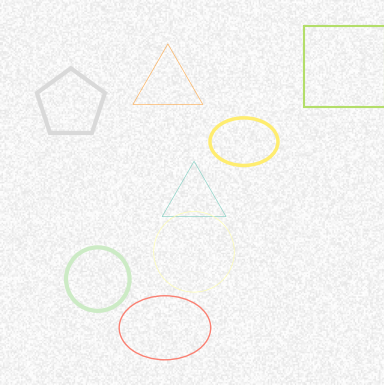[{"shape": "triangle", "thickness": 0.5, "radius": 0.48, "center": [0.504, 0.485]}, {"shape": "circle", "thickness": 0.5, "radius": 0.52, "center": [0.504, 0.346]}, {"shape": "oval", "thickness": 1, "radius": 0.59, "center": [0.428, 0.149]}, {"shape": "triangle", "thickness": 0.5, "radius": 0.52, "center": [0.436, 0.781]}, {"shape": "square", "thickness": 1.5, "radius": 0.52, "center": [0.895, 0.827]}, {"shape": "pentagon", "thickness": 3, "radius": 0.46, "center": [0.184, 0.73]}, {"shape": "circle", "thickness": 3, "radius": 0.41, "center": [0.254, 0.275]}, {"shape": "oval", "thickness": 2.5, "radius": 0.44, "center": [0.634, 0.632]}]